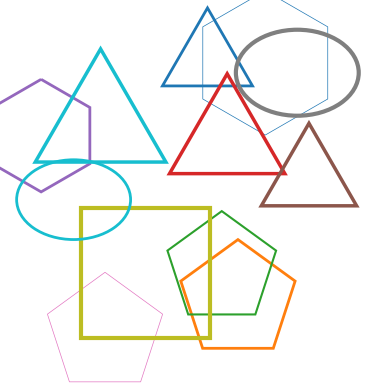[{"shape": "hexagon", "thickness": 0.5, "radius": 0.94, "center": [0.689, 0.837]}, {"shape": "triangle", "thickness": 2, "radius": 0.68, "center": [0.539, 0.844]}, {"shape": "pentagon", "thickness": 2, "radius": 0.78, "center": [0.618, 0.222]}, {"shape": "pentagon", "thickness": 1.5, "radius": 0.74, "center": [0.576, 0.303]}, {"shape": "triangle", "thickness": 2.5, "radius": 0.86, "center": [0.59, 0.635]}, {"shape": "hexagon", "thickness": 2, "radius": 0.73, "center": [0.107, 0.648]}, {"shape": "triangle", "thickness": 2.5, "radius": 0.71, "center": [0.803, 0.537]}, {"shape": "pentagon", "thickness": 0.5, "radius": 0.79, "center": [0.273, 0.135]}, {"shape": "oval", "thickness": 3, "radius": 0.8, "center": [0.772, 0.811]}, {"shape": "square", "thickness": 3, "radius": 0.84, "center": [0.378, 0.291]}, {"shape": "oval", "thickness": 2, "radius": 0.74, "center": [0.191, 0.481]}, {"shape": "triangle", "thickness": 2.5, "radius": 0.98, "center": [0.261, 0.677]}]